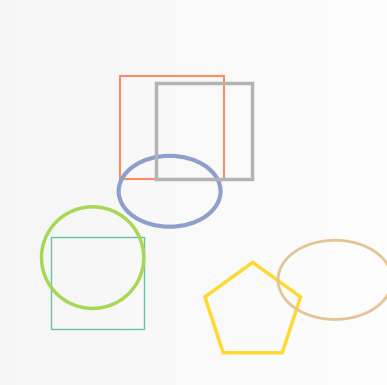[{"shape": "square", "thickness": 1, "radius": 0.6, "center": [0.251, 0.266]}, {"shape": "square", "thickness": 1.5, "radius": 0.67, "center": [0.444, 0.669]}, {"shape": "oval", "thickness": 3, "radius": 0.66, "center": [0.438, 0.503]}, {"shape": "circle", "thickness": 2.5, "radius": 0.66, "center": [0.239, 0.331]}, {"shape": "pentagon", "thickness": 2.5, "radius": 0.65, "center": [0.652, 0.189]}, {"shape": "oval", "thickness": 2, "radius": 0.73, "center": [0.864, 0.273]}, {"shape": "square", "thickness": 2.5, "radius": 0.62, "center": [0.526, 0.659]}]